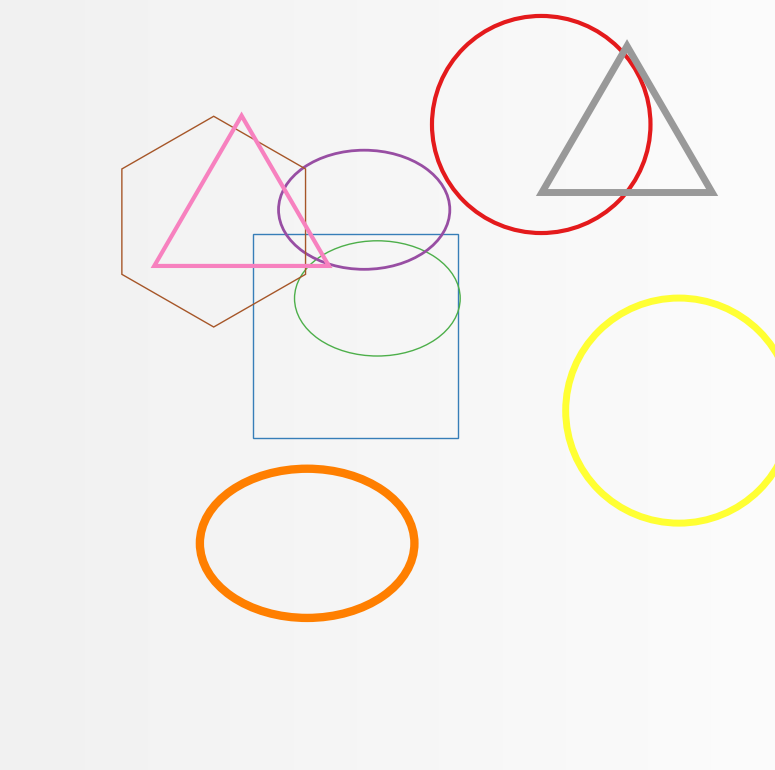[{"shape": "circle", "thickness": 1.5, "radius": 0.7, "center": [0.698, 0.838]}, {"shape": "square", "thickness": 0.5, "radius": 0.66, "center": [0.458, 0.564]}, {"shape": "oval", "thickness": 0.5, "radius": 0.53, "center": [0.487, 0.612]}, {"shape": "oval", "thickness": 1, "radius": 0.55, "center": [0.47, 0.728]}, {"shape": "oval", "thickness": 3, "radius": 0.69, "center": [0.396, 0.294]}, {"shape": "circle", "thickness": 2.5, "radius": 0.73, "center": [0.876, 0.467]}, {"shape": "hexagon", "thickness": 0.5, "radius": 0.68, "center": [0.276, 0.712]}, {"shape": "triangle", "thickness": 1.5, "radius": 0.65, "center": [0.312, 0.72]}, {"shape": "triangle", "thickness": 2.5, "radius": 0.63, "center": [0.809, 0.813]}]